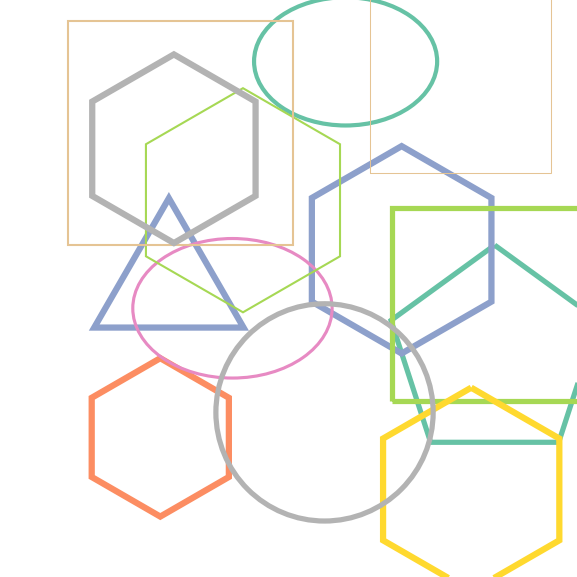[{"shape": "oval", "thickness": 2, "radius": 0.79, "center": [0.598, 0.893]}, {"shape": "pentagon", "thickness": 2.5, "radius": 0.94, "center": [0.857, 0.386]}, {"shape": "hexagon", "thickness": 3, "radius": 0.69, "center": [0.278, 0.242]}, {"shape": "triangle", "thickness": 3, "radius": 0.75, "center": [0.292, 0.507]}, {"shape": "hexagon", "thickness": 3, "radius": 0.9, "center": [0.695, 0.567]}, {"shape": "oval", "thickness": 1.5, "radius": 0.86, "center": [0.403, 0.465]}, {"shape": "square", "thickness": 2.5, "radius": 0.84, "center": [0.846, 0.472]}, {"shape": "hexagon", "thickness": 1, "radius": 0.97, "center": [0.421, 0.652]}, {"shape": "hexagon", "thickness": 3, "radius": 0.88, "center": [0.816, 0.152]}, {"shape": "square", "thickness": 1, "radius": 0.97, "center": [0.312, 0.769]}, {"shape": "square", "thickness": 0.5, "radius": 0.79, "center": [0.798, 0.856]}, {"shape": "circle", "thickness": 2.5, "radius": 0.94, "center": [0.562, 0.285]}, {"shape": "hexagon", "thickness": 3, "radius": 0.82, "center": [0.301, 0.742]}]